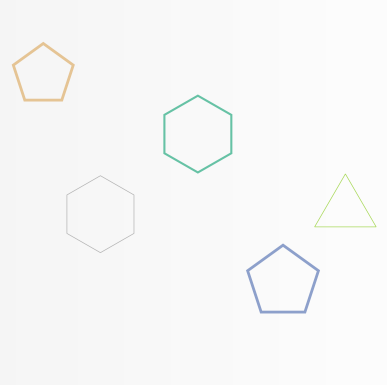[{"shape": "hexagon", "thickness": 1.5, "radius": 0.5, "center": [0.511, 0.652]}, {"shape": "pentagon", "thickness": 2, "radius": 0.48, "center": [0.73, 0.267]}, {"shape": "triangle", "thickness": 0.5, "radius": 0.46, "center": [0.891, 0.457]}, {"shape": "pentagon", "thickness": 2, "radius": 0.41, "center": [0.112, 0.806]}, {"shape": "hexagon", "thickness": 0.5, "radius": 0.5, "center": [0.259, 0.444]}]